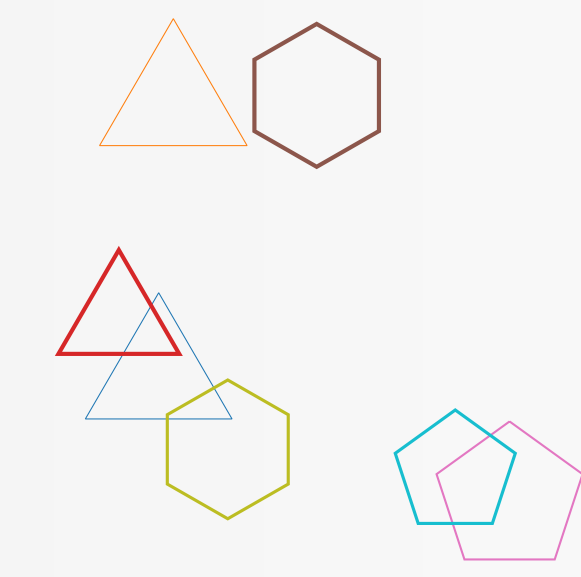[{"shape": "triangle", "thickness": 0.5, "radius": 0.73, "center": [0.273, 0.347]}, {"shape": "triangle", "thickness": 0.5, "radius": 0.73, "center": [0.298, 0.82]}, {"shape": "triangle", "thickness": 2, "radius": 0.6, "center": [0.204, 0.446]}, {"shape": "hexagon", "thickness": 2, "radius": 0.62, "center": [0.545, 0.834]}, {"shape": "pentagon", "thickness": 1, "radius": 0.66, "center": [0.877, 0.137]}, {"shape": "hexagon", "thickness": 1.5, "radius": 0.6, "center": [0.392, 0.221]}, {"shape": "pentagon", "thickness": 1.5, "radius": 0.54, "center": [0.783, 0.181]}]